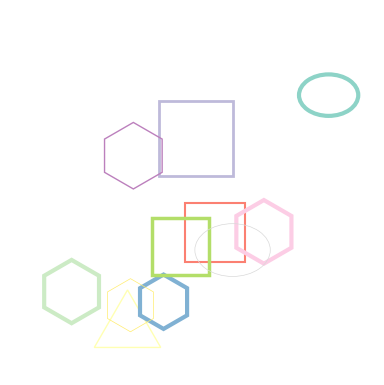[{"shape": "oval", "thickness": 3, "radius": 0.38, "center": [0.854, 0.753]}, {"shape": "triangle", "thickness": 1, "radius": 0.5, "center": [0.331, 0.147]}, {"shape": "square", "thickness": 2, "radius": 0.48, "center": [0.509, 0.64]}, {"shape": "square", "thickness": 1.5, "radius": 0.39, "center": [0.558, 0.396]}, {"shape": "hexagon", "thickness": 3, "radius": 0.35, "center": [0.425, 0.216]}, {"shape": "square", "thickness": 2.5, "radius": 0.37, "center": [0.469, 0.36]}, {"shape": "hexagon", "thickness": 3, "radius": 0.41, "center": [0.685, 0.398]}, {"shape": "oval", "thickness": 0.5, "radius": 0.49, "center": [0.604, 0.35]}, {"shape": "hexagon", "thickness": 1, "radius": 0.43, "center": [0.346, 0.596]}, {"shape": "hexagon", "thickness": 3, "radius": 0.41, "center": [0.186, 0.243]}, {"shape": "hexagon", "thickness": 0.5, "radius": 0.34, "center": [0.339, 0.207]}]